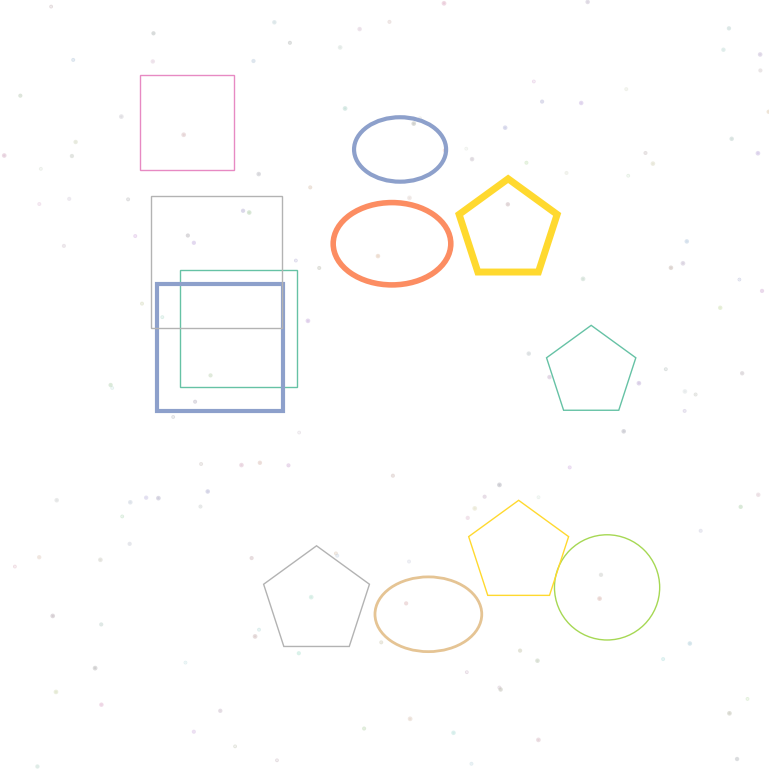[{"shape": "pentagon", "thickness": 0.5, "radius": 0.3, "center": [0.768, 0.517]}, {"shape": "square", "thickness": 0.5, "radius": 0.38, "center": [0.31, 0.573]}, {"shape": "oval", "thickness": 2, "radius": 0.38, "center": [0.509, 0.683]}, {"shape": "oval", "thickness": 1.5, "radius": 0.3, "center": [0.52, 0.806]}, {"shape": "square", "thickness": 1.5, "radius": 0.41, "center": [0.286, 0.549]}, {"shape": "square", "thickness": 0.5, "radius": 0.31, "center": [0.243, 0.841]}, {"shape": "circle", "thickness": 0.5, "radius": 0.34, "center": [0.788, 0.237]}, {"shape": "pentagon", "thickness": 0.5, "radius": 0.34, "center": [0.674, 0.282]}, {"shape": "pentagon", "thickness": 2.5, "radius": 0.33, "center": [0.66, 0.701]}, {"shape": "oval", "thickness": 1, "radius": 0.35, "center": [0.556, 0.202]}, {"shape": "pentagon", "thickness": 0.5, "radius": 0.36, "center": [0.411, 0.219]}, {"shape": "square", "thickness": 0.5, "radius": 0.43, "center": [0.281, 0.659]}]